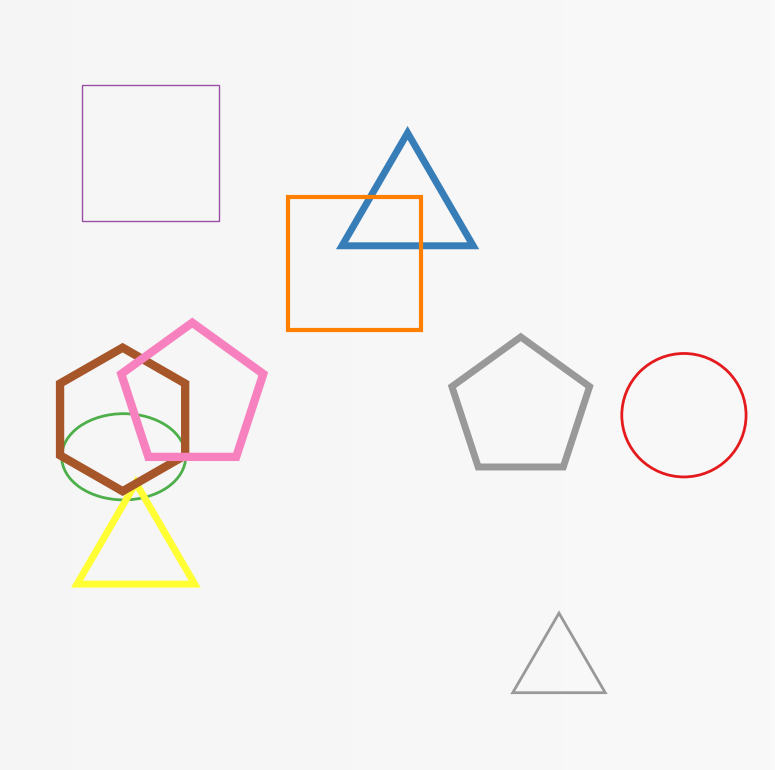[{"shape": "circle", "thickness": 1, "radius": 0.4, "center": [0.882, 0.461]}, {"shape": "triangle", "thickness": 2.5, "radius": 0.49, "center": [0.526, 0.73]}, {"shape": "oval", "thickness": 1, "radius": 0.4, "center": [0.16, 0.407]}, {"shape": "square", "thickness": 0.5, "radius": 0.44, "center": [0.195, 0.801]}, {"shape": "square", "thickness": 1.5, "radius": 0.43, "center": [0.458, 0.658]}, {"shape": "triangle", "thickness": 2.5, "radius": 0.44, "center": [0.175, 0.285]}, {"shape": "hexagon", "thickness": 3, "radius": 0.47, "center": [0.158, 0.455]}, {"shape": "pentagon", "thickness": 3, "radius": 0.48, "center": [0.248, 0.485]}, {"shape": "triangle", "thickness": 1, "radius": 0.34, "center": [0.721, 0.135]}, {"shape": "pentagon", "thickness": 2.5, "radius": 0.47, "center": [0.672, 0.469]}]